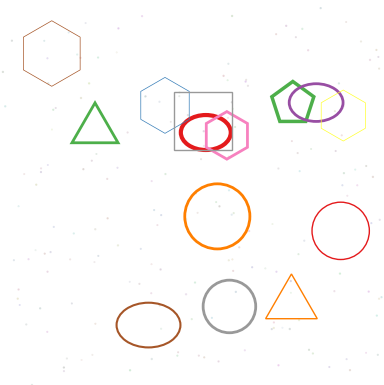[{"shape": "circle", "thickness": 1, "radius": 0.37, "center": [0.885, 0.4]}, {"shape": "oval", "thickness": 3, "radius": 0.32, "center": [0.535, 0.656]}, {"shape": "hexagon", "thickness": 0.5, "radius": 0.36, "center": [0.429, 0.726]}, {"shape": "triangle", "thickness": 2, "radius": 0.35, "center": [0.247, 0.664]}, {"shape": "pentagon", "thickness": 2.5, "radius": 0.29, "center": [0.761, 0.731]}, {"shape": "oval", "thickness": 2, "radius": 0.35, "center": [0.821, 0.734]}, {"shape": "circle", "thickness": 2, "radius": 0.42, "center": [0.564, 0.438]}, {"shape": "triangle", "thickness": 1, "radius": 0.39, "center": [0.757, 0.211]}, {"shape": "hexagon", "thickness": 0.5, "radius": 0.33, "center": [0.892, 0.7]}, {"shape": "oval", "thickness": 1.5, "radius": 0.41, "center": [0.386, 0.156]}, {"shape": "hexagon", "thickness": 0.5, "radius": 0.43, "center": [0.134, 0.861]}, {"shape": "hexagon", "thickness": 2, "radius": 0.31, "center": [0.589, 0.648]}, {"shape": "square", "thickness": 1, "radius": 0.38, "center": [0.527, 0.686]}, {"shape": "circle", "thickness": 2, "radius": 0.34, "center": [0.596, 0.204]}]